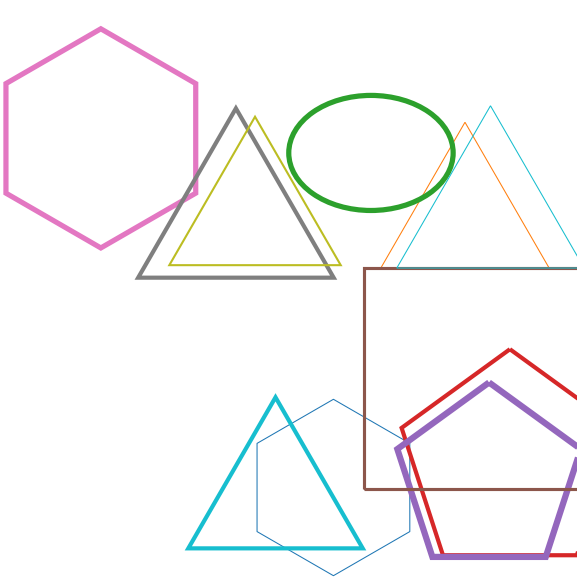[{"shape": "hexagon", "thickness": 0.5, "radius": 0.76, "center": [0.577, 0.155]}, {"shape": "triangle", "thickness": 0.5, "radius": 0.85, "center": [0.805, 0.618]}, {"shape": "oval", "thickness": 2.5, "radius": 0.71, "center": [0.642, 0.734]}, {"shape": "pentagon", "thickness": 2, "radius": 0.99, "center": [0.883, 0.197]}, {"shape": "pentagon", "thickness": 3, "radius": 0.83, "center": [0.847, 0.17]}, {"shape": "square", "thickness": 1.5, "radius": 0.95, "center": [0.821, 0.343]}, {"shape": "hexagon", "thickness": 2.5, "radius": 0.95, "center": [0.175, 0.76]}, {"shape": "triangle", "thickness": 2, "radius": 0.98, "center": [0.409, 0.616]}, {"shape": "triangle", "thickness": 1, "radius": 0.86, "center": [0.442, 0.626]}, {"shape": "triangle", "thickness": 2, "radius": 0.87, "center": [0.477, 0.137]}, {"shape": "triangle", "thickness": 0.5, "radius": 0.94, "center": [0.849, 0.629]}]